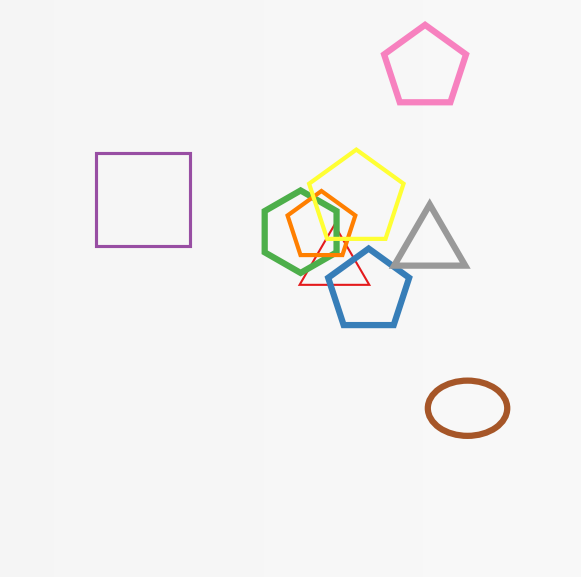[{"shape": "triangle", "thickness": 1, "radius": 0.35, "center": [0.575, 0.541]}, {"shape": "pentagon", "thickness": 3, "radius": 0.37, "center": [0.634, 0.495]}, {"shape": "hexagon", "thickness": 3, "radius": 0.36, "center": [0.517, 0.598]}, {"shape": "square", "thickness": 1.5, "radius": 0.4, "center": [0.246, 0.653]}, {"shape": "pentagon", "thickness": 2, "radius": 0.31, "center": [0.553, 0.607]}, {"shape": "pentagon", "thickness": 2, "radius": 0.43, "center": [0.613, 0.655]}, {"shape": "oval", "thickness": 3, "radius": 0.34, "center": [0.804, 0.292]}, {"shape": "pentagon", "thickness": 3, "radius": 0.37, "center": [0.731, 0.882]}, {"shape": "triangle", "thickness": 3, "radius": 0.35, "center": [0.739, 0.574]}]